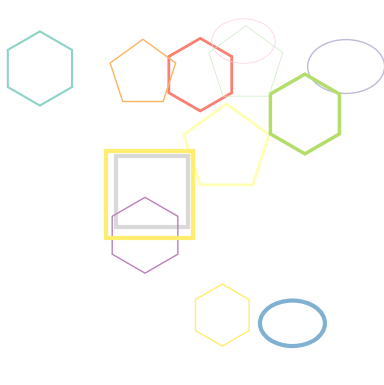[{"shape": "hexagon", "thickness": 1.5, "radius": 0.48, "center": [0.104, 0.822]}, {"shape": "pentagon", "thickness": 2, "radius": 0.58, "center": [0.588, 0.614]}, {"shape": "oval", "thickness": 1, "radius": 0.5, "center": [0.899, 0.827]}, {"shape": "hexagon", "thickness": 2, "radius": 0.47, "center": [0.52, 0.806]}, {"shape": "oval", "thickness": 3, "radius": 0.42, "center": [0.76, 0.16]}, {"shape": "pentagon", "thickness": 1, "radius": 0.45, "center": [0.371, 0.809]}, {"shape": "hexagon", "thickness": 2.5, "radius": 0.52, "center": [0.792, 0.704]}, {"shape": "oval", "thickness": 0.5, "radius": 0.41, "center": [0.632, 0.893]}, {"shape": "square", "thickness": 3, "radius": 0.46, "center": [0.395, 0.503]}, {"shape": "hexagon", "thickness": 1, "radius": 0.49, "center": [0.377, 0.389]}, {"shape": "pentagon", "thickness": 0.5, "radius": 0.51, "center": [0.639, 0.832]}, {"shape": "hexagon", "thickness": 1, "radius": 0.4, "center": [0.577, 0.182]}, {"shape": "square", "thickness": 3, "radius": 0.56, "center": [0.388, 0.495]}]